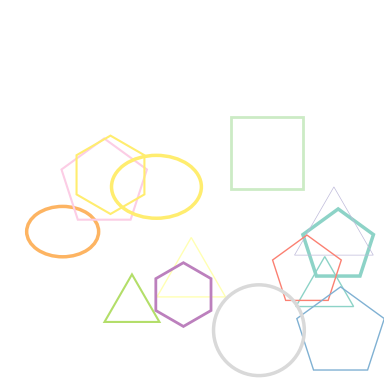[{"shape": "triangle", "thickness": 1, "radius": 0.43, "center": [0.844, 0.247]}, {"shape": "pentagon", "thickness": 2.5, "radius": 0.48, "center": [0.878, 0.361]}, {"shape": "triangle", "thickness": 1, "radius": 0.51, "center": [0.497, 0.28]}, {"shape": "triangle", "thickness": 0.5, "radius": 0.59, "center": [0.867, 0.396]}, {"shape": "pentagon", "thickness": 1, "radius": 0.47, "center": [0.797, 0.296]}, {"shape": "pentagon", "thickness": 1, "radius": 0.6, "center": [0.885, 0.136]}, {"shape": "oval", "thickness": 2.5, "radius": 0.47, "center": [0.163, 0.398]}, {"shape": "triangle", "thickness": 1.5, "radius": 0.41, "center": [0.343, 0.205]}, {"shape": "pentagon", "thickness": 1.5, "radius": 0.58, "center": [0.271, 0.524]}, {"shape": "circle", "thickness": 2.5, "radius": 0.59, "center": [0.673, 0.142]}, {"shape": "hexagon", "thickness": 2, "radius": 0.41, "center": [0.476, 0.235]}, {"shape": "square", "thickness": 2, "radius": 0.47, "center": [0.694, 0.603]}, {"shape": "oval", "thickness": 2.5, "radius": 0.58, "center": [0.406, 0.515]}, {"shape": "hexagon", "thickness": 1.5, "radius": 0.51, "center": [0.287, 0.546]}]